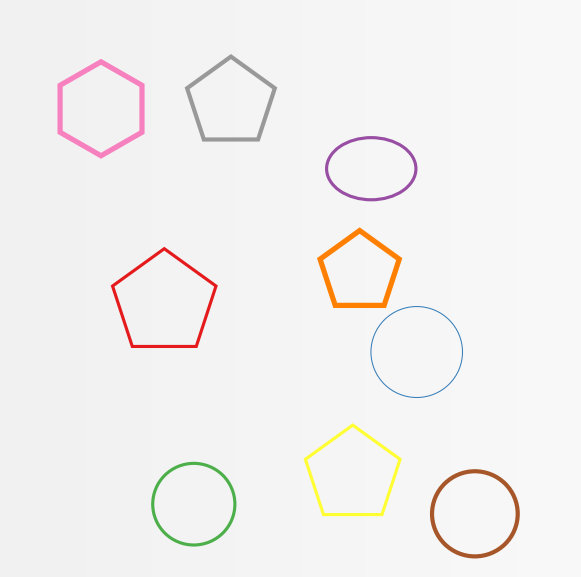[{"shape": "pentagon", "thickness": 1.5, "radius": 0.47, "center": [0.283, 0.475]}, {"shape": "circle", "thickness": 0.5, "radius": 0.39, "center": [0.717, 0.39]}, {"shape": "circle", "thickness": 1.5, "radius": 0.35, "center": [0.333, 0.126]}, {"shape": "oval", "thickness": 1.5, "radius": 0.38, "center": [0.639, 0.707]}, {"shape": "pentagon", "thickness": 2.5, "radius": 0.36, "center": [0.619, 0.528]}, {"shape": "pentagon", "thickness": 1.5, "radius": 0.43, "center": [0.607, 0.177]}, {"shape": "circle", "thickness": 2, "radius": 0.37, "center": [0.817, 0.109]}, {"shape": "hexagon", "thickness": 2.5, "radius": 0.41, "center": [0.174, 0.811]}, {"shape": "pentagon", "thickness": 2, "radius": 0.4, "center": [0.397, 0.822]}]